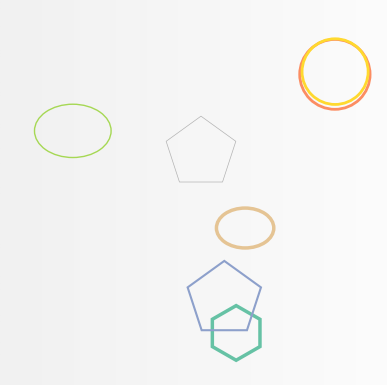[{"shape": "hexagon", "thickness": 2.5, "radius": 0.35, "center": [0.609, 0.135]}, {"shape": "circle", "thickness": 2, "radius": 0.45, "center": [0.864, 0.807]}, {"shape": "pentagon", "thickness": 1.5, "radius": 0.5, "center": [0.579, 0.223]}, {"shape": "oval", "thickness": 1, "radius": 0.49, "center": [0.188, 0.66]}, {"shape": "circle", "thickness": 2, "radius": 0.43, "center": [0.865, 0.814]}, {"shape": "oval", "thickness": 2.5, "radius": 0.37, "center": [0.633, 0.408]}, {"shape": "pentagon", "thickness": 0.5, "radius": 0.47, "center": [0.519, 0.604]}]